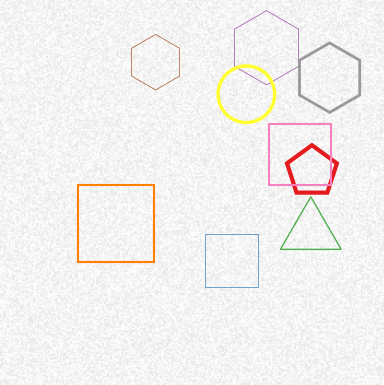[{"shape": "pentagon", "thickness": 3, "radius": 0.34, "center": [0.81, 0.555]}, {"shape": "square", "thickness": 0.5, "radius": 0.34, "center": [0.601, 0.324]}, {"shape": "triangle", "thickness": 1, "radius": 0.46, "center": [0.807, 0.398]}, {"shape": "hexagon", "thickness": 0.5, "radius": 0.48, "center": [0.692, 0.876]}, {"shape": "square", "thickness": 1.5, "radius": 0.5, "center": [0.301, 0.419]}, {"shape": "circle", "thickness": 2.5, "radius": 0.37, "center": [0.64, 0.755]}, {"shape": "hexagon", "thickness": 0.5, "radius": 0.36, "center": [0.404, 0.839]}, {"shape": "square", "thickness": 1.5, "radius": 0.4, "center": [0.78, 0.599]}, {"shape": "hexagon", "thickness": 2, "radius": 0.45, "center": [0.856, 0.798]}]